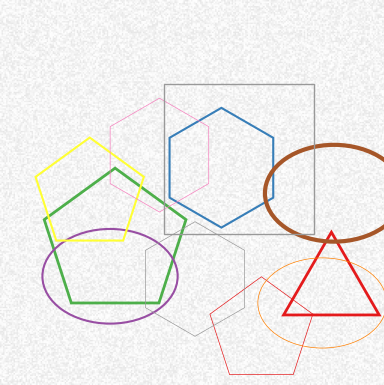[{"shape": "triangle", "thickness": 2, "radius": 0.72, "center": [0.861, 0.254]}, {"shape": "pentagon", "thickness": 0.5, "radius": 0.7, "center": [0.679, 0.141]}, {"shape": "hexagon", "thickness": 1.5, "radius": 0.78, "center": [0.575, 0.564]}, {"shape": "pentagon", "thickness": 2, "radius": 0.97, "center": [0.299, 0.37]}, {"shape": "oval", "thickness": 1.5, "radius": 0.88, "center": [0.286, 0.282]}, {"shape": "oval", "thickness": 0.5, "radius": 0.84, "center": [0.837, 0.213]}, {"shape": "pentagon", "thickness": 1.5, "radius": 0.74, "center": [0.233, 0.495]}, {"shape": "oval", "thickness": 3, "radius": 0.9, "center": [0.868, 0.498]}, {"shape": "hexagon", "thickness": 0.5, "radius": 0.74, "center": [0.414, 0.597]}, {"shape": "hexagon", "thickness": 0.5, "radius": 0.74, "center": [0.507, 0.275]}, {"shape": "square", "thickness": 1, "radius": 0.98, "center": [0.621, 0.587]}]